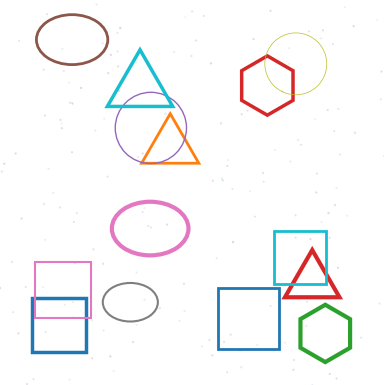[{"shape": "square", "thickness": 2.5, "radius": 0.35, "center": [0.153, 0.155]}, {"shape": "square", "thickness": 2, "radius": 0.39, "center": [0.646, 0.173]}, {"shape": "triangle", "thickness": 2, "radius": 0.43, "center": [0.442, 0.619]}, {"shape": "hexagon", "thickness": 3, "radius": 0.37, "center": [0.845, 0.134]}, {"shape": "hexagon", "thickness": 2.5, "radius": 0.38, "center": [0.694, 0.778]}, {"shape": "triangle", "thickness": 3, "radius": 0.41, "center": [0.811, 0.269]}, {"shape": "circle", "thickness": 1, "radius": 0.46, "center": [0.392, 0.668]}, {"shape": "oval", "thickness": 2, "radius": 0.46, "center": [0.187, 0.897]}, {"shape": "square", "thickness": 1.5, "radius": 0.36, "center": [0.164, 0.247]}, {"shape": "oval", "thickness": 3, "radius": 0.5, "center": [0.39, 0.406]}, {"shape": "oval", "thickness": 1.5, "radius": 0.36, "center": [0.339, 0.215]}, {"shape": "circle", "thickness": 0.5, "radius": 0.4, "center": [0.768, 0.834]}, {"shape": "triangle", "thickness": 2.5, "radius": 0.49, "center": [0.364, 0.773]}, {"shape": "square", "thickness": 2, "radius": 0.34, "center": [0.779, 0.332]}]